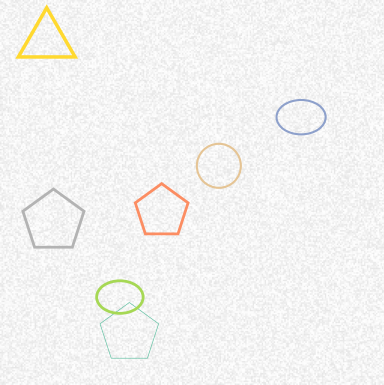[{"shape": "pentagon", "thickness": 0.5, "radius": 0.4, "center": [0.336, 0.134]}, {"shape": "pentagon", "thickness": 2, "radius": 0.36, "center": [0.42, 0.451]}, {"shape": "oval", "thickness": 1.5, "radius": 0.32, "center": [0.782, 0.696]}, {"shape": "oval", "thickness": 2, "radius": 0.3, "center": [0.311, 0.228]}, {"shape": "triangle", "thickness": 2.5, "radius": 0.43, "center": [0.121, 0.895]}, {"shape": "circle", "thickness": 1.5, "radius": 0.29, "center": [0.568, 0.569]}, {"shape": "pentagon", "thickness": 2, "radius": 0.42, "center": [0.139, 0.425]}]